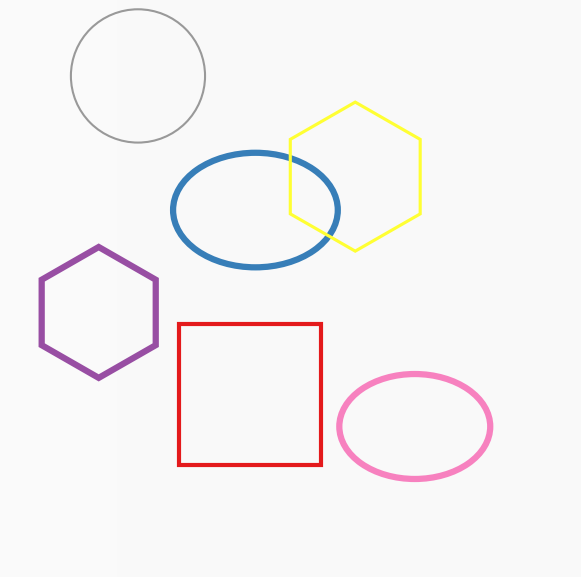[{"shape": "square", "thickness": 2, "radius": 0.61, "center": [0.43, 0.315]}, {"shape": "oval", "thickness": 3, "radius": 0.71, "center": [0.439, 0.635]}, {"shape": "hexagon", "thickness": 3, "radius": 0.57, "center": [0.17, 0.458]}, {"shape": "hexagon", "thickness": 1.5, "radius": 0.65, "center": [0.611, 0.693]}, {"shape": "oval", "thickness": 3, "radius": 0.65, "center": [0.714, 0.261]}, {"shape": "circle", "thickness": 1, "radius": 0.58, "center": [0.237, 0.868]}]